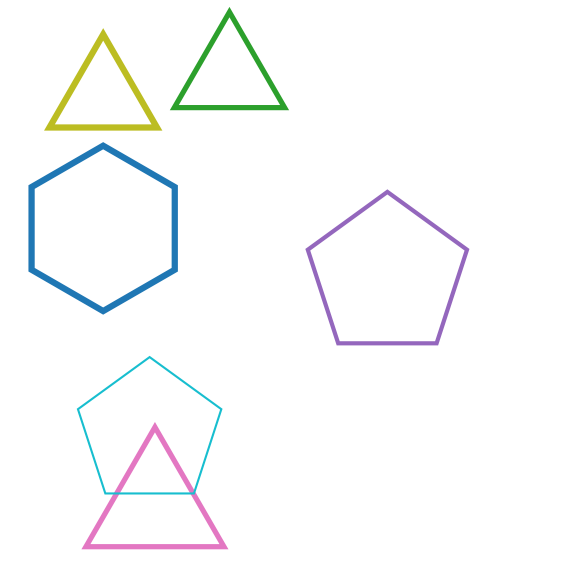[{"shape": "hexagon", "thickness": 3, "radius": 0.72, "center": [0.179, 0.604]}, {"shape": "triangle", "thickness": 2.5, "radius": 0.55, "center": [0.397, 0.868]}, {"shape": "pentagon", "thickness": 2, "radius": 0.72, "center": [0.671, 0.522]}, {"shape": "triangle", "thickness": 2.5, "radius": 0.69, "center": [0.268, 0.121]}, {"shape": "triangle", "thickness": 3, "radius": 0.54, "center": [0.179, 0.832]}, {"shape": "pentagon", "thickness": 1, "radius": 0.65, "center": [0.259, 0.25]}]